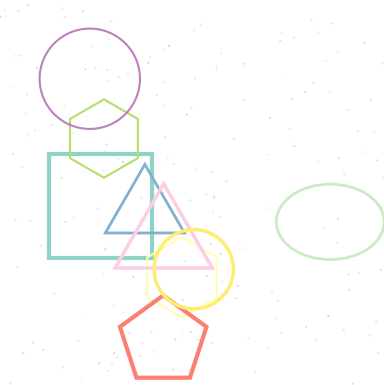[{"shape": "square", "thickness": 3, "radius": 0.67, "center": [0.262, 0.465]}, {"shape": "hexagon", "thickness": 1.5, "radius": 0.52, "center": [0.473, 0.279]}, {"shape": "pentagon", "thickness": 3, "radius": 0.59, "center": [0.424, 0.115]}, {"shape": "triangle", "thickness": 2, "radius": 0.59, "center": [0.376, 0.454]}, {"shape": "hexagon", "thickness": 1.5, "radius": 0.51, "center": [0.27, 0.64]}, {"shape": "triangle", "thickness": 2.5, "radius": 0.73, "center": [0.425, 0.377]}, {"shape": "circle", "thickness": 1.5, "radius": 0.65, "center": [0.233, 0.795]}, {"shape": "oval", "thickness": 2, "radius": 0.7, "center": [0.858, 0.424]}, {"shape": "circle", "thickness": 2.5, "radius": 0.51, "center": [0.503, 0.301]}]